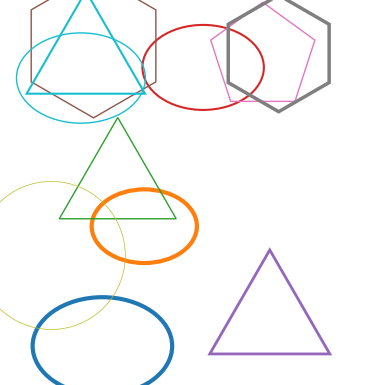[{"shape": "oval", "thickness": 3, "radius": 0.91, "center": [0.266, 0.101]}, {"shape": "oval", "thickness": 3, "radius": 0.68, "center": [0.375, 0.412]}, {"shape": "triangle", "thickness": 1, "radius": 0.88, "center": [0.306, 0.519]}, {"shape": "oval", "thickness": 1.5, "radius": 0.79, "center": [0.528, 0.825]}, {"shape": "triangle", "thickness": 2, "radius": 0.9, "center": [0.701, 0.171]}, {"shape": "hexagon", "thickness": 1, "radius": 0.93, "center": [0.243, 0.881]}, {"shape": "pentagon", "thickness": 1, "radius": 0.71, "center": [0.683, 0.852]}, {"shape": "hexagon", "thickness": 2.5, "radius": 0.76, "center": [0.724, 0.861]}, {"shape": "circle", "thickness": 0.5, "radius": 0.96, "center": [0.133, 0.336]}, {"shape": "oval", "thickness": 1, "radius": 0.84, "center": [0.21, 0.797]}, {"shape": "triangle", "thickness": 1.5, "radius": 0.89, "center": [0.223, 0.845]}]